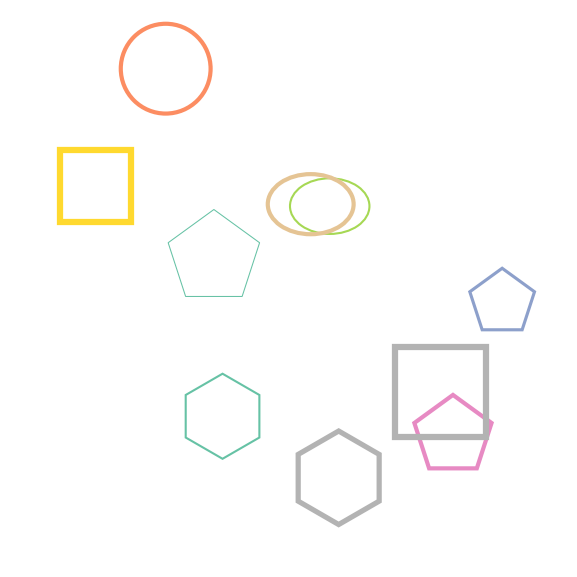[{"shape": "hexagon", "thickness": 1, "radius": 0.37, "center": [0.385, 0.278]}, {"shape": "pentagon", "thickness": 0.5, "radius": 0.42, "center": [0.37, 0.553]}, {"shape": "circle", "thickness": 2, "radius": 0.39, "center": [0.287, 0.88]}, {"shape": "pentagon", "thickness": 1.5, "radius": 0.29, "center": [0.87, 0.476]}, {"shape": "pentagon", "thickness": 2, "radius": 0.35, "center": [0.784, 0.245]}, {"shape": "oval", "thickness": 1, "radius": 0.34, "center": [0.571, 0.642]}, {"shape": "square", "thickness": 3, "radius": 0.31, "center": [0.165, 0.677]}, {"shape": "oval", "thickness": 2, "radius": 0.37, "center": [0.538, 0.646]}, {"shape": "square", "thickness": 3, "radius": 0.39, "center": [0.763, 0.321]}, {"shape": "hexagon", "thickness": 2.5, "radius": 0.4, "center": [0.586, 0.172]}]